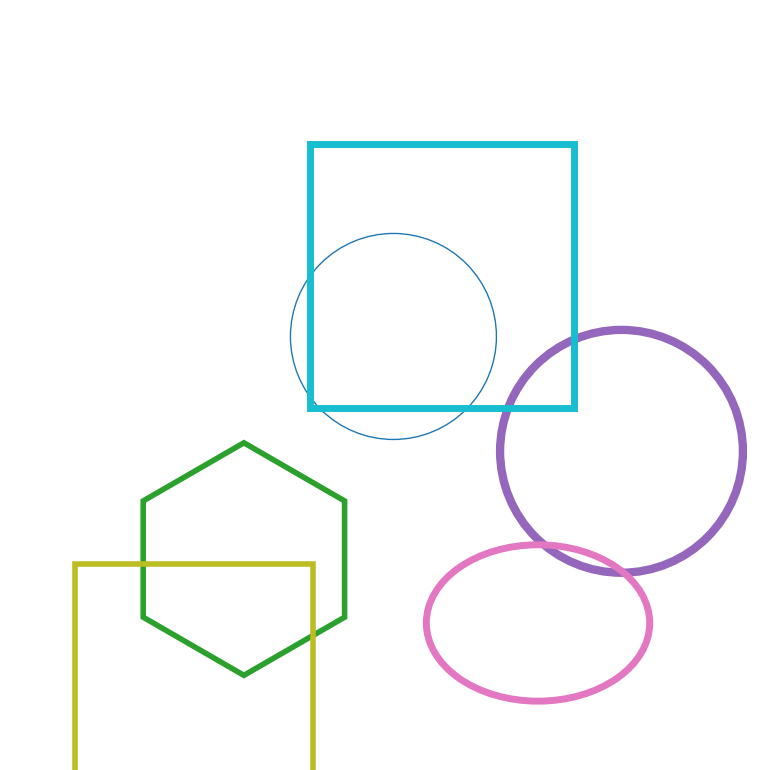[{"shape": "circle", "thickness": 0.5, "radius": 0.67, "center": [0.511, 0.563]}, {"shape": "hexagon", "thickness": 2, "radius": 0.76, "center": [0.317, 0.274]}, {"shape": "circle", "thickness": 3, "radius": 0.79, "center": [0.807, 0.414]}, {"shape": "oval", "thickness": 2.5, "radius": 0.73, "center": [0.699, 0.191]}, {"shape": "square", "thickness": 2, "radius": 0.77, "center": [0.252, 0.113]}, {"shape": "square", "thickness": 2.5, "radius": 0.86, "center": [0.574, 0.641]}]